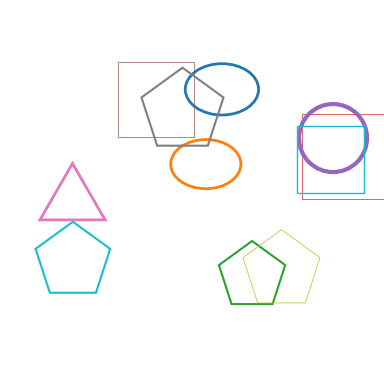[{"shape": "oval", "thickness": 2, "radius": 0.48, "center": [0.576, 0.768]}, {"shape": "oval", "thickness": 2, "radius": 0.46, "center": [0.535, 0.574]}, {"shape": "pentagon", "thickness": 1.5, "radius": 0.45, "center": [0.655, 0.283]}, {"shape": "square", "thickness": 0.5, "radius": 0.55, "center": [0.895, 0.594]}, {"shape": "circle", "thickness": 3, "radius": 0.44, "center": [0.865, 0.641]}, {"shape": "square", "thickness": 0.5, "radius": 0.49, "center": [0.405, 0.742]}, {"shape": "triangle", "thickness": 2, "radius": 0.49, "center": [0.188, 0.478]}, {"shape": "pentagon", "thickness": 1.5, "radius": 0.56, "center": [0.474, 0.712]}, {"shape": "pentagon", "thickness": 0.5, "radius": 0.53, "center": [0.731, 0.298]}, {"shape": "pentagon", "thickness": 1.5, "radius": 0.51, "center": [0.189, 0.322]}, {"shape": "square", "thickness": 1, "radius": 0.43, "center": [0.858, 0.586]}]